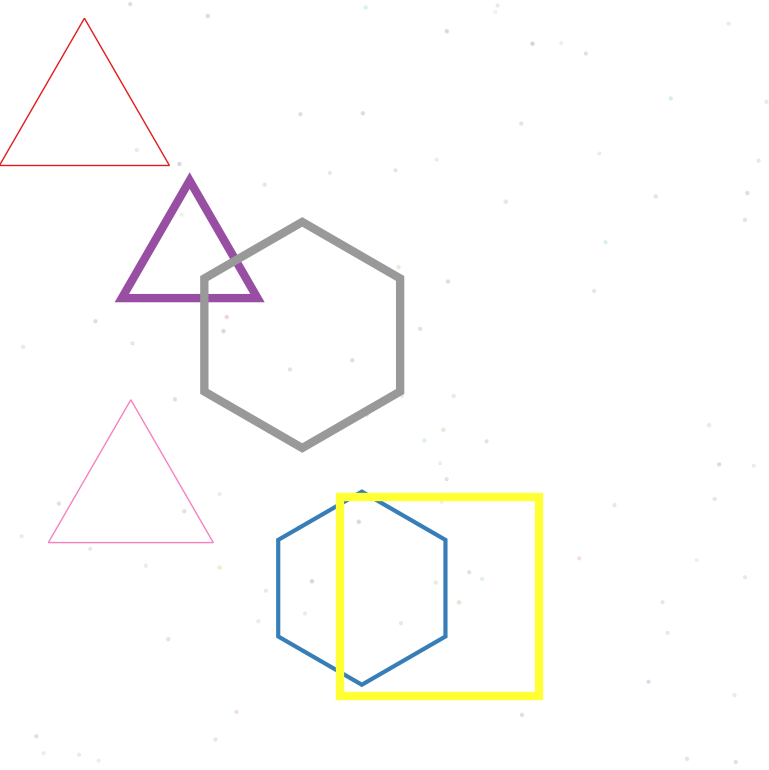[{"shape": "triangle", "thickness": 0.5, "radius": 0.64, "center": [0.11, 0.849]}, {"shape": "hexagon", "thickness": 1.5, "radius": 0.63, "center": [0.47, 0.236]}, {"shape": "triangle", "thickness": 3, "radius": 0.51, "center": [0.246, 0.664]}, {"shape": "square", "thickness": 3, "radius": 0.65, "center": [0.571, 0.226]}, {"shape": "triangle", "thickness": 0.5, "radius": 0.62, "center": [0.17, 0.357]}, {"shape": "hexagon", "thickness": 3, "radius": 0.73, "center": [0.393, 0.565]}]